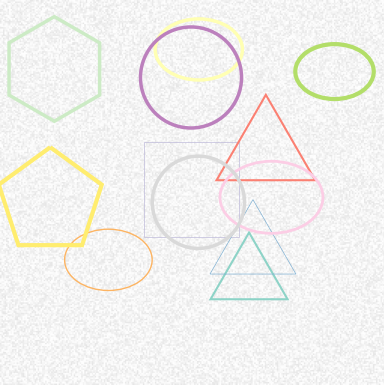[{"shape": "triangle", "thickness": 1.5, "radius": 0.58, "center": [0.647, 0.28]}, {"shape": "oval", "thickness": 2.5, "radius": 0.57, "center": [0.516, 0.872]}, {"shape": "square", "thickness": 0.5, "radius": 0.62, "center": [0.496, 0.508]}, {"shape": "triangle", "thickness": 1.5, "radius": 0.74, "center": [0.691, 0.606]}, {"shape": "triangle", "thickness": 0.5, "radius": 0.64, "center": [0.657, 0.353]}, {"shape": "oval", "thickness": 1, "radius": 0.57, "center": [0.282, 0.325]}, {"shape": "oval", "thickness": 3, "radius": 0.51, "center": [0.869, 0.814]}, {"shape": "oval", "thickness": 2, "radius": 0.67, "center": [0.705, 0.488]}, {"shape": "circle", "thickness": 2.5, "radius": 0.6, "center": [0.515, 0.475]}, {"shape": "circle", "thickness": 2.5, "radius": 0.66, "center": [0.496, 0.799]}, {"shape": "hexagon", "thickness": 2.5, "radius": 0.68, "center": [0.141, 0.821]}, {"shape": "pentagon", "thickness": 3, "radius": 0.7, "center": [0.131, 0.477]}]